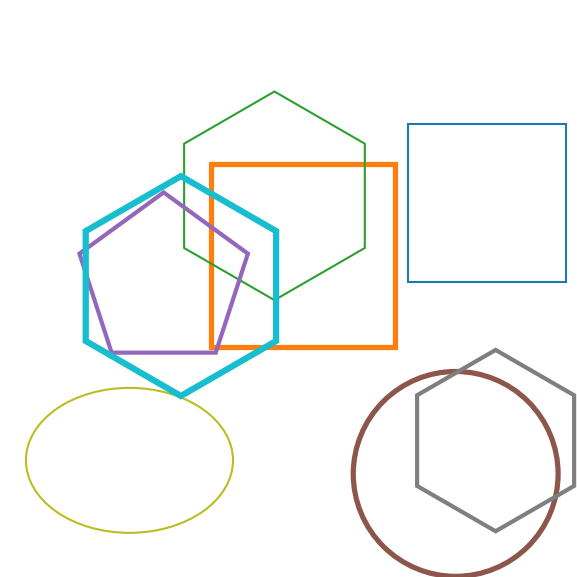[{"shape": "square", "thickness": 1, "radius": 0.68, "center": [0.844, 0.648]}, {"shape": "square", "thickness": 2.5, "radius": 0.79, "center": [0.525, 0.557]}, {"shape": "hexagon", "thickness": 1, "radius": 0.9, "center": [0.475, 0.66]}, {"shape": "pentagon", "thickness": 2, "radius": 0.77, "center": [0.283, 0.513]}, {"shape": "circle", "thickness": 2.5, "radius": 0.89, "center": [0.789, 0.179]}, {"shape": "hexagon", "thickness": 2, "radius": 0.78, "center": [0.858, 0.236]}, {"shape": "oval", "thickness": 1, "radius": 0.9, "center": [0.224, 0.202]}, {"shape": "hexagon", "thickness": 3, "radius": 0.95, "center": [0.313, 0.504]}]